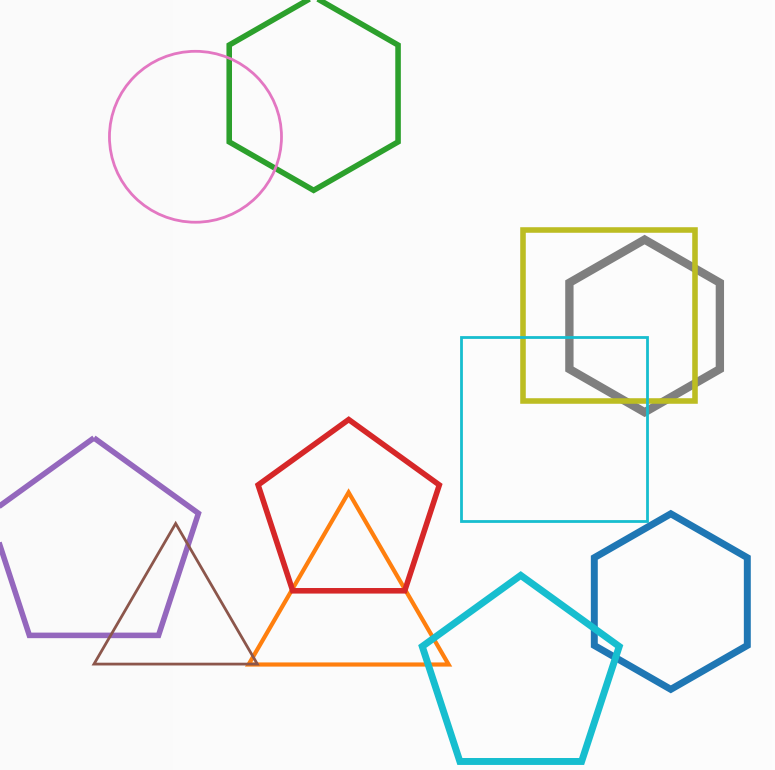[{"shape": "hexagon", "thickness": 2.5, "radius": 0.57, "center": [0.866, 0.219]}, {"shape": "triangle", "thickness": 1.5, "radius": 0.75, "center": [0.45, 0.212]}, {"shape": "hexagon", "thickness": 2, "radius": 0.63, "center": [0.405, 0.879]}, {"shape": "pentagon", "thickness": 2, "radius": 0.61, "center": [0.45, 0.332]}, {"shape": "pentagon", "thickness": 2, "radius": 0.71, "center": [0.121, 0.29]}, {"shape": "triangle", "thickness": 1, "radius": 0.61, "center": [0.227, 0.198]}, {"shape": "circle", "thickness": 1, "radius": 0.55, "center": [0.252, 0.822]}, {"shape": "hexagon", "thickness": 3, "radius": 0.56, "center": [0.832, 0.577]}, {"shape": "square", "thickness": 2, "radius": 0.55, "center": [0.786, 0.59]}, {"shape": "square", "thickness": 1, "radius": 0.6, "center": [0.715, 0.443]}, {"shape": "pentagon", "thickness": 2.5, "radius": 0.67, "center": [0.672, 0.119]}]